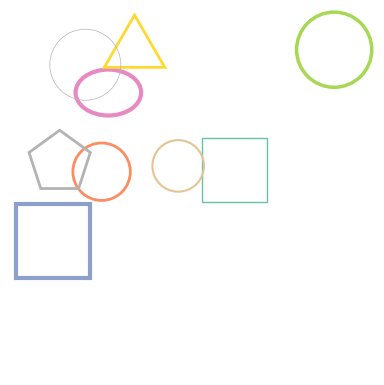[{"shape": "square", "thickness": 1, "radius": 0.42, "center": [0.608, 0.558]}, {"shape": "circle", "thickness": 2, "radius": 0.37, "center": [0.264, 0.554]}, {"shape": "square", "thickness": 3, "radius": 0.48, "center": [0.138, 0.374]}, {"shape": "oval", "thickness": 3, "radius": 0.43, "center": [0.281, 0.76]}, {"shape": "circle", "thickness": 2.5, "radius": 0.49, "center": [0.868, 0.871]}, {"shape": "triangle", "thickness": 2, "radius": 0.45, "center": [0.349, 0.87]}, {"shape": "circle", "thickness": 1.5, "radius": 0.33, "center": [0.463, 0.569]}, {"shape": "pentagon", "thickness": 2, "radius": 0.42, "center": [0.155, 0.578]}, {"shape": "circle", "thickness": 0.5, "radius": 0.46, "center": [0.222, 0.832]}]